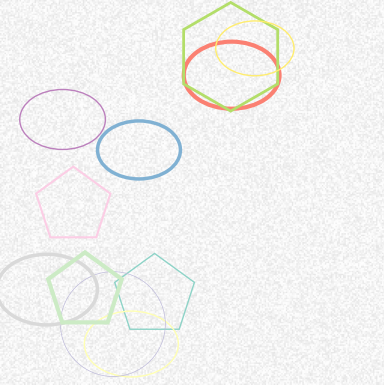[{"shape": "pentagon", "thickness": 1, "radius": 0.54, "center": [0.401, 0.233]}, {"shape": "oval", "thickness": 1, "radius": 0.61, "center": [0.341, 0.106]}, {"shape": "circle", "thickness": 0.5, "radius": 0.68, "center": [0.293, 0.158]}, {"shape": "oval", "thickness": 3, "radius": 0.62, "center": [0.602, 0.805]}, {"shape": "oval", "thickness": 2.5, "radius": 0.54, "center": [0.361, 0.611]}, {"shape": "hexagon", "thickness": 2, "radius": 0.71, "center": [0.599, 0.853]}, {"shape": "pentagon", "thickness": 1.5, "radius": 0.51, "center": [0.19, 0.466]}, {"shape": "oval", "thickness": 2.5, "radius": 0.66, "center": [0.122, 0.248]}, {"shape": "oval", "thickness": 1, "radius": 0.56, "center": [0.163, 0.69]}, {"shape": "pentagon", "thickness": 3, "radius": 0.5, "center": [0.221, 0.244]}, {"shape": "oval", "thickness": 1, "radius": 0.51, "center": [0.662, 0.874]}]